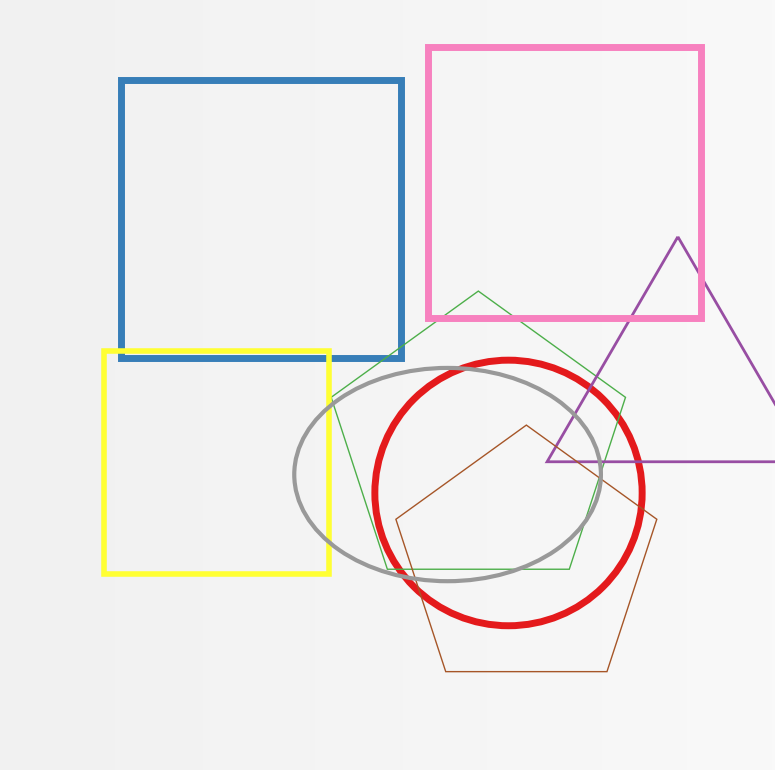[{"shape": "circle", "thickness": 2.5, "radius": 0.86, "center": [0.656, 0.36]}, {"shape": "square", "thickness": 2.5, "radius": 0.9, "center": [0.337, 0.715]}, {"shape": "pentagon", "thickness": 0.5, "radius": 1.0, "center": [0.617, 0.422]}, {"shape": "triangle", "thickness": 1, "radius": 0.97, "center": [0.875, 0.498]}, {"shape": "square", "thickness": 2, "radius": 0.73, "center": [0.28, 0.399]}, {"shape": "pentagon", "thickness": 0.5, "radius": 0.88, "center": [0.679, 0.271]}, {"shape": "square", "thickness": 2.5, "radius": 0.88, "center": [0.729, 0.763]}, {"shape": "oval", "thickness": 1.5, "radius": 0.99, "center": [0.578, 0.384]}]